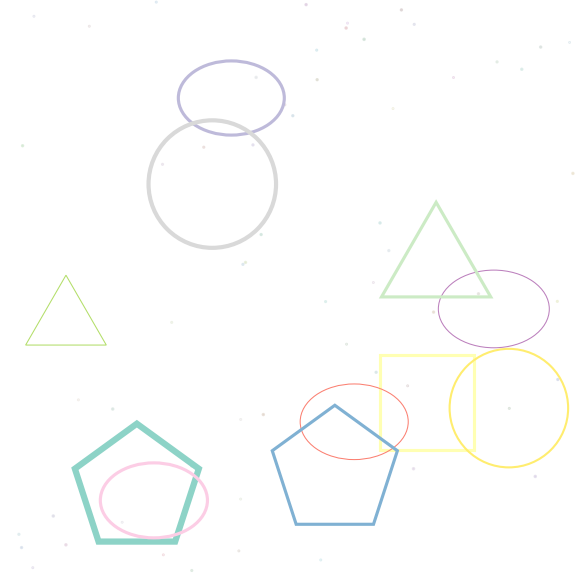[{"shape": "pentagon", "thickness": 3, "radius": 0.56, "center": [0.237, 0.153]}, {"shape": "square", "thickness": 1.5, "radius": 0.41, "center": [0.74, 0.302]}, {"shape": "oval", "thickness": 1.5, "radius": 0.46, "center": [0.401, 0.829]}, {"shape": "oval", "thickness": 0.5, "radius": 0.47, "center": [0.613, 0.269]}, {"shape": "pentagon", "thickness": 1.5, "radius": 0.57, "center": [0.58, 0.183]}, {"shape": "triangle", "thickness": 0.5, "radius": 0.4, "center": [0.114, 0.442]}, {"shape": "oval", "thickness": 1.5, "radius": 0.46, "center": [0.266, 0.133]}, {"shape": "circle", "thickness": 2, "radius": 0.55, "center": [0.368, 0.68]}, {"shape": "oval", "thickness": 0.5, "radius": 0.48, "center": [0.855, 0.464]}, {"shape": "triangle", "thickness": 1.5, "radius": 0.55, "center": [0.755, 0.54]}, {"shape": "circle", "thickness": 1, "radius": 0.51, "center": [0.881, 0.292]}]